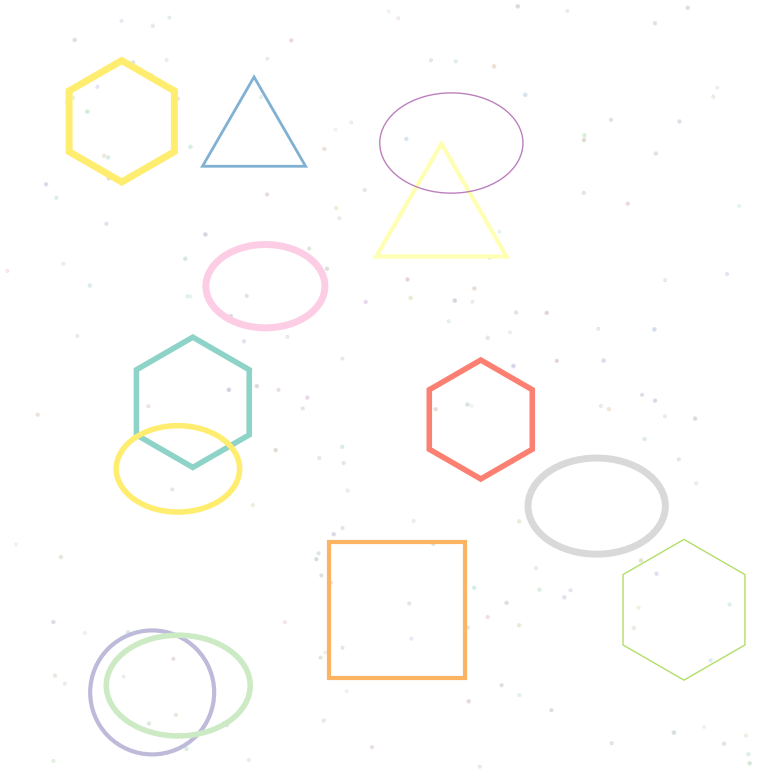[{"shape": "hexagon", "thickness": 2, "radius": 0.42, "center": [0.25, 0.478]}, {"shape": "triangle", "thickness": 1.5, "radius": 0.49, "center": [0.573, 0.716]}, {"shape": "circle", "thickness": 1.5, "radius": 0.4, "center": [0.198, 0.101]}, {"shape": "hexagon", "thickness": 2, "radius": 0.39, "center": [0.624, 0.455]}, {"shape": "triangle", "thickness": 1, "radius": 0.39, "center": [0.33, 0.823]}, {"shape": "square", "thickness": 1.5, "radius": 0.44, "center": [0.515, 0.207]}, {"shape": "hexagon", "thickness": 0.5, "radius": 0.46, "center": [0.888, 0.208]}, {"shape": "oval", "thickness": 2.5, "radius": 0.39, "center": [0.345, 0.628]}, {"shape": "oval", "thickness": 2.5, "radius": 0.45, "center": [0.775, 0.343]}, {"shape": "oval", "thickness": 0.5, "radius": 0.47, "center": [0.586, 0.814]}, {"shape": "oval", "thickness": 2, "radius": 0.47, "center": [0.231, 0.11]}, {"shape": "oval", "thickness": 2, "radius": 0.4, "center": [0.231, 0.391]}, {"shape": "hexagon", "thickness": 2.5, "radius": 0.39, "center": [0.158, 0.842]}]